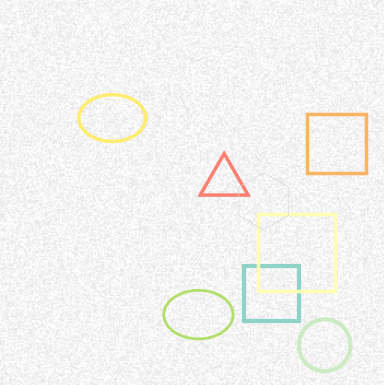[{"shape": "square", "thickness": 3, "radius": 0.36, "center": [0.706, 0.238]}, {"shape": "square", "thickness": 2.5, "radius": 0.5, "center": [0.771, 0.345]}, {"shape": "triangle", "thickness": 2.5, "radius": 0.36, "center": [0.582, 0.529]}, {"shape": "square", "thickness": 2.5, "radius": 0.38, "center": [0.874, 0.627]}, {"shape": "oval", "thickness": 2, "radius": 0.45, "center": [0.515, 0.183]}, {"shape": "hexagon", "thickness": 0.5, "radius": 0.37, "center": [0.685, 0.477]}, {"shape": "circle", "thickness": 3, "radius": 0.34, "center": [0.843, 0.103]}, {"shape": "oval", "thickness": 2.5, "radius": 0.43, "center": [0.292, 0.693]}]